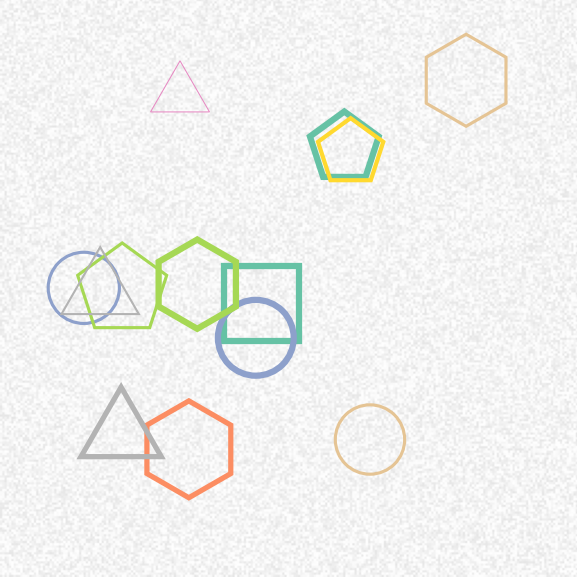[{"shape": "pentagon", "thickness": 3, "radius": 0.31, "center": [0.596, 0.743]}, {"shape": "square", "thickness": 3, "radius": 0.33, "center": [0.453, 0.473]}, {"shape": "hexagon", "thickness": 2.5, "radius": 0.42, "center": [0.327, 0.221]}, {"shape": "circle", "thickness": 3, "radius": 0.33, "center": [0.443, 0.414]}, {"shape": "circle", "thickness": 1.5, "radius": 0.31, "center": [0.145, 0.501]}, {"shape": "triangle", "thickness": 0.5, "radius": 0.29, "center": [0.312, 0.835]}, {"shape": "hexagon", "thickness": 3, "radius": 0.39, "center": [0.342, 0.507]}, {"shape": "pentagon", "thickness": 1.5, "radius": 0.41, "center": [0.212, 0.497]}, {"shape": "pentagon", "thickness": 2, "radius": 0.3, "center": [0.607, 0.735]}, {"shape": "circle", "thickness": 1.5, "radius": 0.3, "center": [0.641, 0.238]}, {"shape": "hexagon", "thickness": 1.5, "radius": 0.4, "center": [0.807, 0.86]}, {"shape": "triangle", "thickness": 1, "radius": 0.39, "center": [0.173, 0.494]}, {"shape": "triangle", "thickness": 2.5, "radius": 0.4, "center": [0.21, 0.249]}]